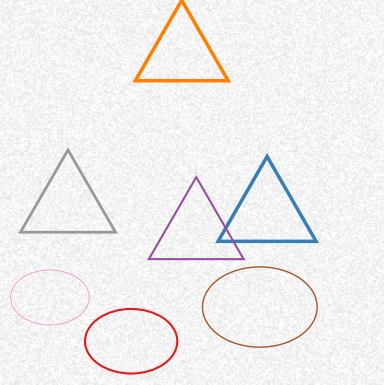[{"shape": "oval", "thickness": 1.5, "radius": 0.6, "center": [0.341, 0.114]}, {"shape": "triangle", "thickness": 2.5, "radius": 0.73, "center": [0.694, 0.447]}, {"shape": "triangle", "thickness": 1.5, "radius": 0.71, "center": [0.51, 0.398]}, {"shape": "triangle", "thickness": 2.5, "radius": 0.7, "center": [0.472, 0.86]}, {"shape": "oval", "thickness": 1, "radius": 0.74, "center": [0.675, 0.202]}, {"shape": "oval", "thickness": 0.5, "radius": 0.51, "center": [0.13, 0.227]}, {"shape": "triangle", "thickness": 2, "radius": 0.71, "center": [0.177, 0.468]}]